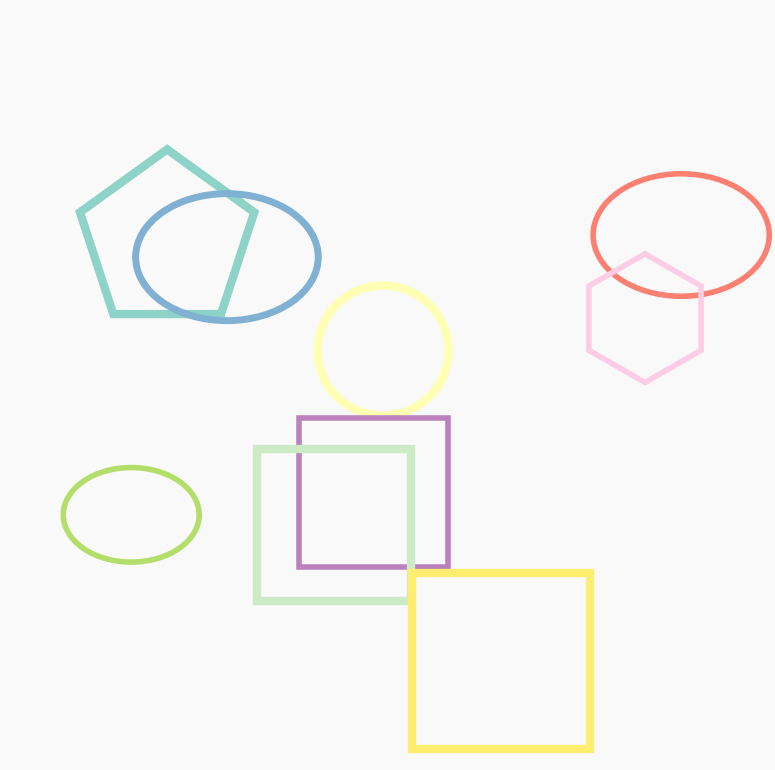[{"shape": "pentagon", "thickness": 3, "radius": 0.59, "center": [0.216, 0.688]}, {"shape": "circle", "thickness": 3, "radius": 0.42, "center": [0.494, 0.545]}, {"shape": "oval", "thickness": 2, "radius": 0.57, "center": [0.879, 0.695]}, {"shape": "oval", "thickness": 2.5, "radius": 0.59, "center": [0.293, 0.666]}, {"shape": "oval", "thickness": 2, "radius": 0.44, "center": [0.169, 0.331]}, {"shape": "hexagon", "thickness": 2, "radius": 0.42, "center": [0.832, 0.587]}, {"shape": "square", "thickness": 2, "radius": 0.48, "center": [0.482, 0.36]}, {"shape": "square", "thickness": 3, "radius": 0.5, "center": [0.431, 0.318]}, {"shape": "square", "thickness": 3, "radius": 0.57, "center": [0.646, 0.141]}]